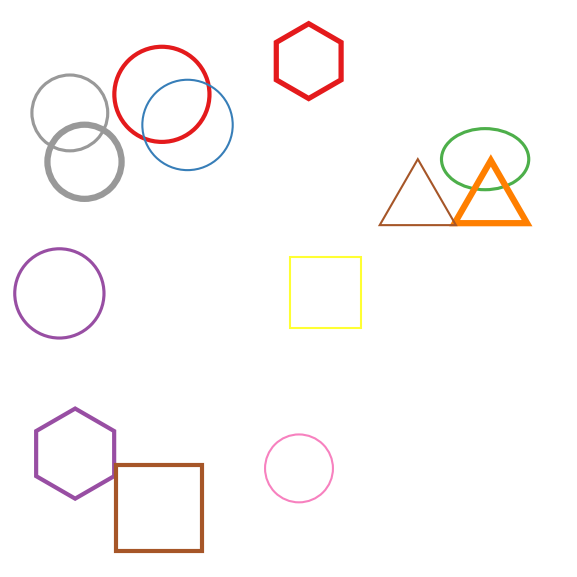[{"shape": "hexagon", "thickness": 2.5, "radius": 0.32, "center": [0.535, 0.893]}, {"shape": "circle", "thickness": 2, "radius": 0.41, "center": [0.28, 0.836]}, {"shape": "circle", "thickness": 1, "radius": 0.39, "center": [0.325, 0.783]}, {"shape": "oval", "thickness": 1.5, "radius": 0.38, "center": [0.84, 0.724]}, {"shape": "hexagon", "thickness": 2, "radius": 0.39, "center": [0.13, 0.214]}, {"shape": "circle", "thickness": 1.5, "radius": 0.39, "center": [0.103, 0.491]}, {"shape": "triangle", "thickness": 3, "radius": 0.36, "center": [0.85, 0.649]}, {"shape": "square", "thickness": 1, "radius": 0.31, "center": [0.564, 0.493]}, {"shape": "square", "thickness": 2, "radius": 0.37, "center": [0.276, 0.119]}, {"shape": "triangle", "thickness": 1, "radius": 0.38, "center": [0.723, 0.647]}, {"shape": "circle", "thickness": 1, "radius": 0.29, "center": [0.518, 0.188]}, {"shape": "circle", "thickness": 1.5, "radius": 0.33, "center": [0.121, 0.804]}, {"shape": "circle", "thickness": 3, "radius": 0.32, "center": [0.146, 0.719]}]